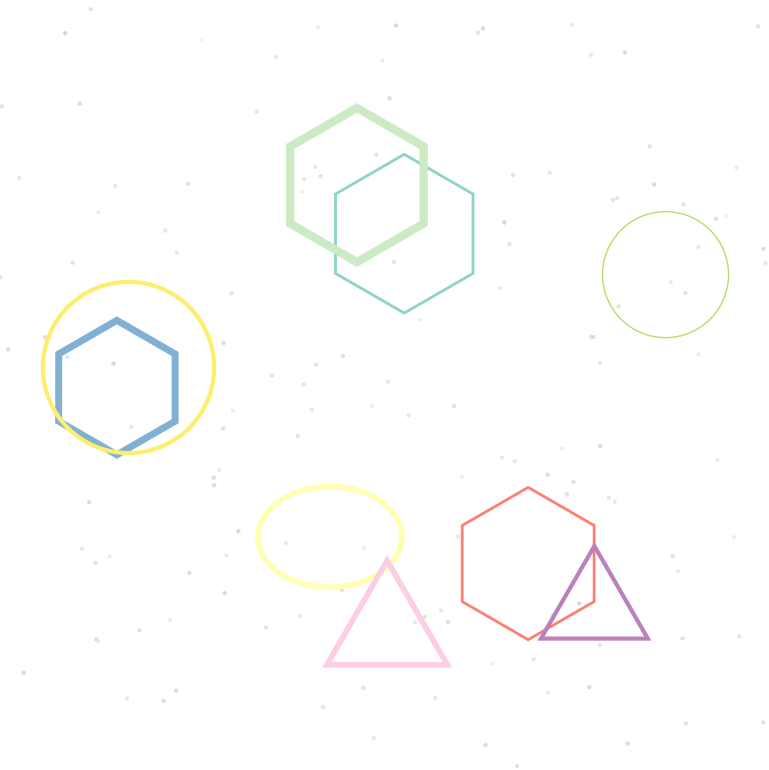[{"shape": "hexagon", "thickness": 1, "radius": 0.52, "center": [0.525, 0.696]}, {"shape": "oval", "thickness": 2, "radius": 0.47, "center": [0.428, 0.303]}, {"shape": "hexagon", "thickness": 1, "radius": 0.49, "center": [0.686, 0.268]}, {"shape": "hexagon", "thickness": 2.5, "radius": 0.44, "center": [0.152, 0.497]}, {"shape": "circle", "thickness": 0.5, "radius": 0.41, "center": [0.864, 0.643]}, {"shape": "triangle", "thickness": 2, "radius": 0.45, "center": [0.503, 0.182]}, {"shape": "triangle", "thickness": 1.5, "radius": 0.4, "center": [0.772, 0.211]}, {"shape": "hexagon", "thickness": 3, "radius": 0.5, "center": [0.463, 0.76]}, {"shape": "circle", "thickness": 1.5, "radius": 0.56, "center": [0.167, 0.523]}]